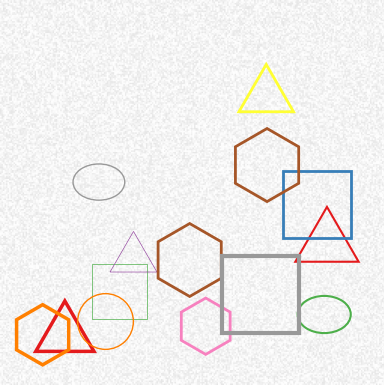[{"shape": "triangle", "thickness": 1.5, "radius": 0.47, "center": [0.849, 0.368]}, {"shape": "triangle", "thickness": 2.5, "radius": 0.44, "center": [0.168, 0.131]}, {"shape": "square", "thickness": 2, "radius": 0.44, "center": [0.824, 0.469]}, {"shape": "square", "thickness": 0.5, "radius": 0.36, "center": [0.311, 0.244]}, {"shape": "oval", "thickness": 1.5, "radius": 0.34, "center": [0.842, 0.183]}, {"shape": "triangle", "thickness": 0.5, "radius": 0.35, "center": [0.347, 0.329]}, {"shape": "circle", "thickness": 1, "radius": 0.36, "center": [0.274, 0.165]}, {"shape": "hexagon", "thickness": 2.5, "radius": 0.39, "center": [0.111, 0.13]}, {"shape": "triangle", "thickness": 2, "radius": 0.41, "center": [0.692, 0.751]}, {"shape": "hexagon", "thickness": 2, "radius": 0.47, "center": [0.694, 0.571]}, {"shape": "hexagon", "thickness": 2, "radius": 0.47, "center": [0.493, 0.325]}, {"shape": "hexagon", "thickness": 2, "radius": 0.37, "center": [0.534, 0.153]}, {"shape": "oval", "thickness": 1, "radius": 0.34, "center": [0.257, 0.527]}, {"shape": "square", "thickness": 3, "radius": 0.5, "center": [0.676, 0.236]}]